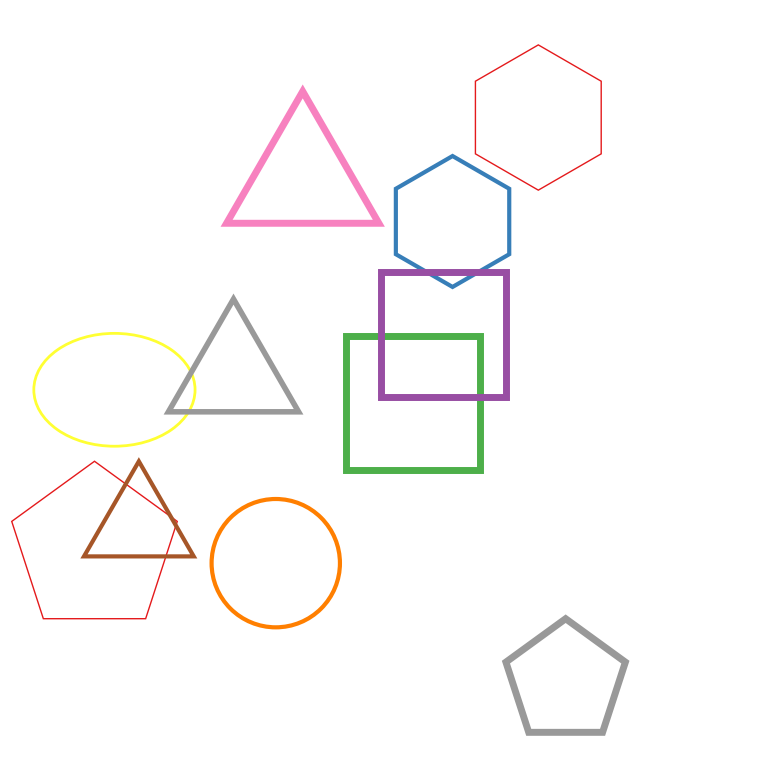[{"shape": "hexagon", "thickness": 0.5, "radius": 0.47, "center": [0.699, 0.847]}, {"shape": "pentagon", "thickness": 0.5, "radius": 0.57, "center": [0.123, 0.288]}, {"shape": "hexagon", "thickness": 1.5, "radius": 0.43, "center": [0.588, 0.712]}, {"shape": "square", "thickness": 2.5, "radius": 0.44, "center": [0.537, 0.477]}, {"shape": "square", "thickness": 2.5, "radius": 0.41, "center": [0.576, 0.566]}, {"shape": "circle", "thickness": 1.5, "radius": 0.42, "center": [0.358, 0.269]}, {"shape": "oval", "thickness": 1, "radius": 0.52, "center": [0.149, 0.494]}, {"shape": "triangle", "thickness": 1.5, "radius": 0.41, "center": [0.18, 0.319]}, {"shape": "triangle", "thickness": 2.5, "radius": 0.57, "center": [0.393, 0.767]}, {"shape": "triangle", "thickness": 2, "radius": 0.49, "center": [0.303, 0.514]}, {"shape": "pentagon", "thickness": 2.5, "radius": 0.41, "center": [0.735, 0.115]}]